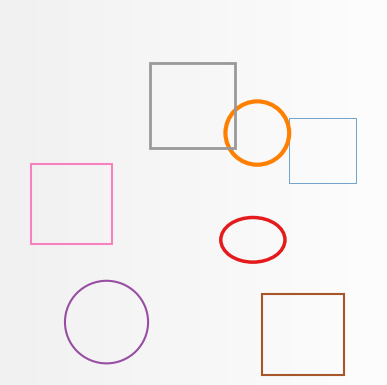[{"shape": "oval", "thickness": 2.5, "radius": 0.41, "center": [0.653, 0.377]}, {"shape": "square", "thickness": 0.5, "radius": 0.43, "center": [0.832, 0.609]}, {"shape": "circle", "thickness": 1.5, "radius": 0.54, "center": [0.275, 0.163]}, {"shape": "circle", "thickness": 3, "radius": 0.41, "center": [0.664, 0.654]}, {"shape": "square", "thickness": 1.5, "radius": 0.53, "center": [0.783, 0.13]}, {"shape": "square", "thickness": 1.5, "radius": 0.52, "center": [0.185, 0.471]}, {"shape": "square", "thickness": 2, "radius": 0.55, "center": [0.496, 0.725]}]